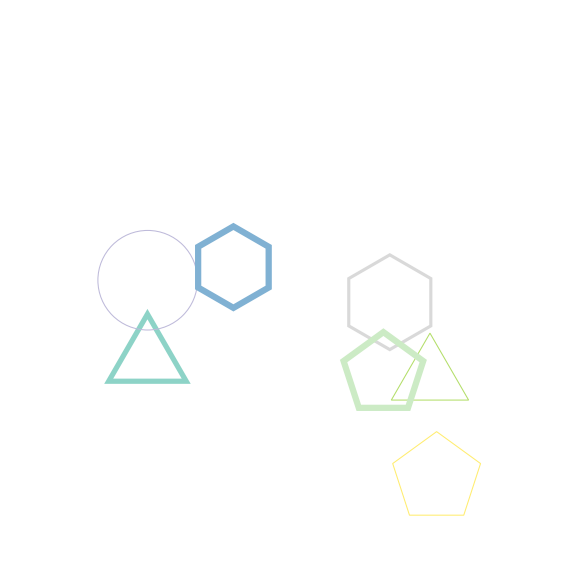[{"shape": "triangle", "thickness": 2.5, "radius": 0.39, "center": [0.255, 0.378]}, {"shape": "circle", "thickness": 0.5, "radius": 0.43, "center": [0.256, 0.514]}, {"shape": "hexagon", "thickness": 3, "radius": 0.35, "center": [0.404, 0.537]}, {"shape": "triangle", "thickness": 0.5, "radius": 0.39, "center": [0.745, 0.345]}, {"shape": "hexagon", "thickness": 1.5, "radius": 0.41, "center": [0.675, 0.476]}, {"shape": "pentagon", "thickness": 3, "radius": 0.36, "center": [0.664, 0.352]}, {"shape": "pentagon", "thickness": 0.5, "radius": 0.4, "center": [0.756, 0.172]}]